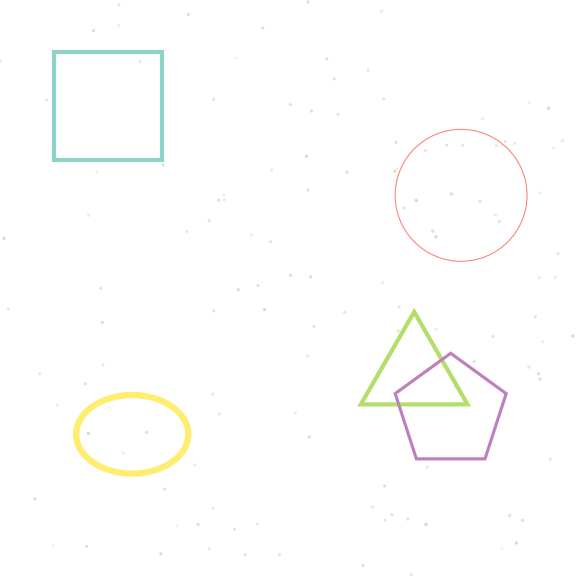[{"shape": "square", "thickness": 2, "radius": 0.47, "center": [0.187, 0.816]}, {"shape": "circle", "thickness": 0.5, "radius": 0.57, "center": [0.798, 0.661]}, {"shape": "triangle", "thickness": 2, "radius": 0.53, "center": [0.717, 0.352]}, {"shape": "pentagon", "thickness": 1.5, "radius": 0.51, "center": [0.78, 0.286]}, {"shape": "oval", "thickness": 3, "radius": 0.49, "center": [0.229, 0.247]}]